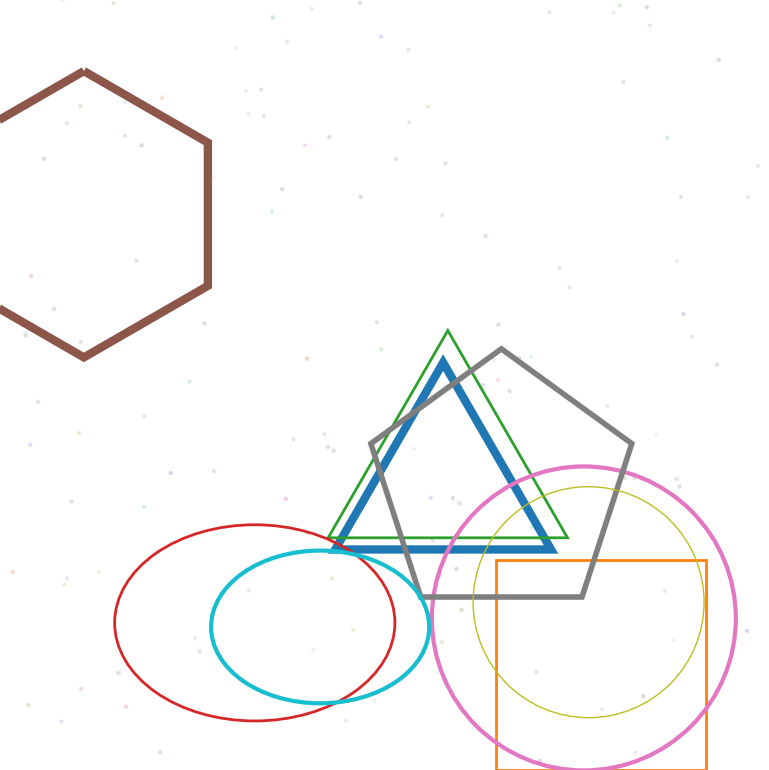[{"shape": "triangle", "thickness": 3, "radius": 0.81, "center": [0.575, 0.367]}, {"shape": "square", "thickness": 1, "radius": 0.68, "center": [0.78, 0.137]}, {"shape": "triangle", "thickness": 1, "radius": 0.9, "center": [0.582, 0.391]}, {"shape": "oval", "thickness": 1, "radius": 0.91, "center": [0.331, 0.191]}, {"shape": "hexagon", "thickness": 3, "radius": 0.93, "center": [0.109, 0.722]}, {"shape": "circle", "thickness": 1.5, "radius": 0.99, "center": [0.758, 0.197]}, {"shape": "pentagon", "thickness": 2, "radius": 0.89, "center": [0.651, 0.369]}, {"shape": "circle", "thickness": 0.5, "radius": 0.75, "center": [0.764, 0.218]}, {"shape": "oval", "thickness": 1.5, "radius": 0.71, "center": [0.416, 0.186]}]